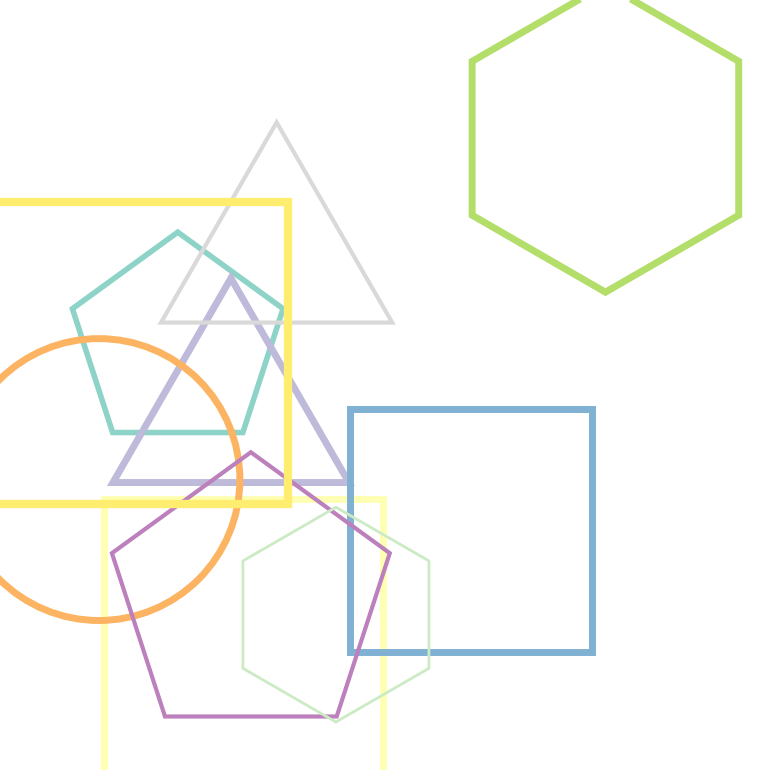[{"shape": "pentagon", "thickness": 2, "radius": 0.72, "center": [0.231, 0.555]}, {"shape": "square", "thickness": 2.5, "radius": 0.91, "center": [0.316, 0.171]}, {"shape": "triangle", "thickness": 2.5, "radius": 0.88, "center": [0.3, 0.462]}, {"shape": "square", "thickness": 2.5, "radius": 0.79, "center": [0.612, 0.311]}, {"shape": "circle", "thickness": 2.5, "radius": 0.92, "center": [0.128, 0.377]}, {"shape": "hexagon", "thickness": 2.5, "radius": 1.0, "center": [0.786, 0.82]}, {"shape": "triangle", "thickness": 1.5, "radius": 0.87, "center": [0.359, 0.668]}, {"shape": "pentagon", "thickness": 1.5, "radius": 0.95, "center": [0.326, 0.223]}, {"shape": "hexagon", "thickness": 1, "radius": 0.7, "center": [0.436, 0.202]}, {"shape": "square", "thickness": 3, "radius": 0.98, "center": [0.177, 0.542]}]